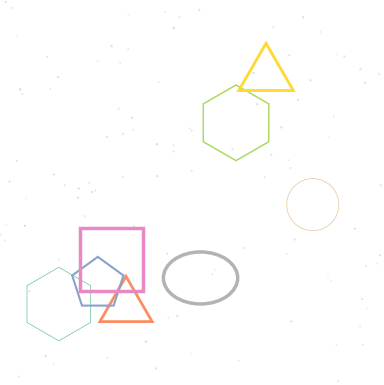[{"shape": "hexagon", "thickness": 0.5, "radius": 0.48, "center": [0.153, 0.21]}, {"shape": "triangle", "thickness": 2, "radius": 0.39, "center": [0.327, 0.204]}, {"shape": "pentagon", "thickness": 1.5, "radius": 0.35, "center": [0.254, 0.263]}, {"shape": "square", "thickness": 2.5, "radius": 0.41, "center": [0.29, 0.326]}, {"shape": "hexagon", "thickness": 1, "radius": 0.49, "center": [0.613, 0.681]}, {"shape": "triangle", "thickness": 2, "radius": 0.41, "center": [0.691, 0.806]}, {"shape": "circle", "thickness": 0.5, "radius": 0.34, "center": [0.812, 0.468]}, {"shape": "oval", "thickness": 2.5, "radius": 0.48, "center": [0.521, 0.278]}]